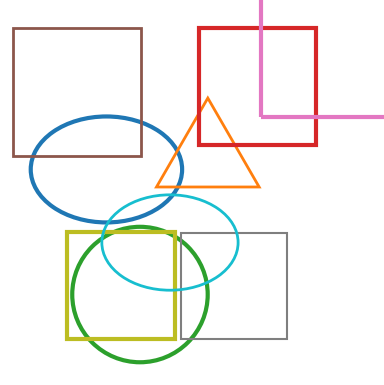[{"shape": "oval", "thickness": 3, "radius": 0.98, "center": [0.276, 0.56]}, {"shape": "triangle", "thickness": 2, "radius": 0.77, "center": [0.54, 0.591]}, {"shape": "circle", "thickness": 3, "radius": 0.88, "center": [0.364, 0.235]}, {"shape": "square", "thickness": 3, "radius": 0.76, "center": [0.67, 0.776]}, {"shape": "square", "thickness": 2, "radius": 0.83, "center": [0.199, 0.761]}, {"shape": "square", "thickness": 3, "radius": 1.0, "center": [0.877, 0.895]}, {"shape": "square", "thickness": 1.5, "radius": 0.69, "center": [0.608, 0.257]}, {"shape": "square", "thickness": 3, "radius": 0.7, "center": [0.315, 0.259]}, {"shape": "oval", "thickness": 2, "radius": 0.88, "center": [0.441, 0.37]}]